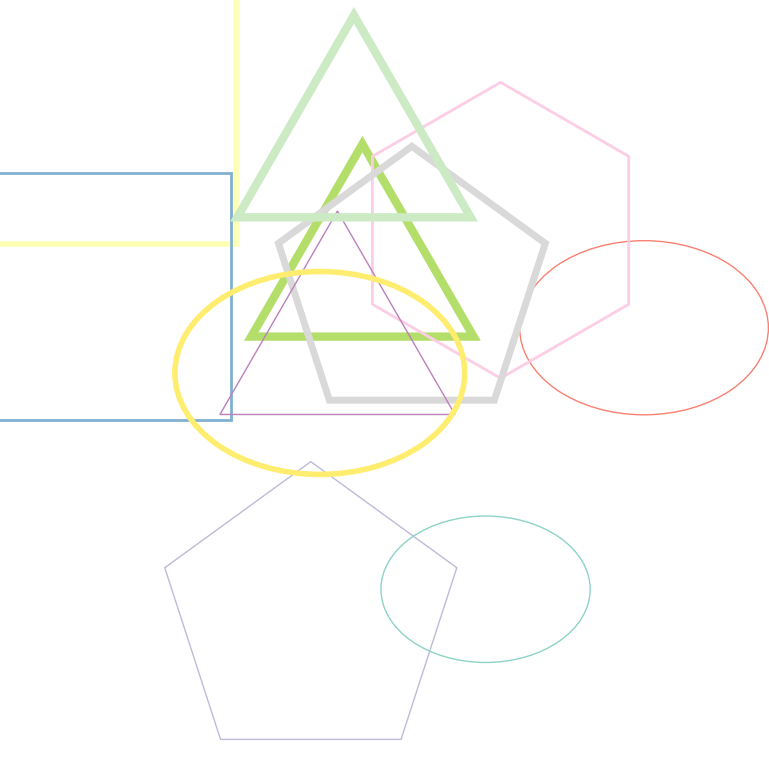[{"shape": "oval", "thickness": 0.5, "radius": 0.68, "center": [0.631, 0.235]}, {"shape": "square", "thickness": 2, "radius": 0.92, "center": [0.122, 0.867]}, {"shape": "pentagon", "thickness": 0.5, "radius": 1.0, "center": [0.404, 0.201]}, {"shape": "oval", "thickness": 0.5, "radius": 0.81, "center": [0.836, 0.574]}, {"shape": "square", "thickness": 1, "radius": 0.8, "center": [0.14, 0.615]}, {"shape": "triangle", "thickness": 3, "radius": 0.83, "center": [0.471, 0.646]}, {"shape": "hexagon", "thickness": 1, "radius": 0.96, "center": [0.65, 0.701]}, {"shape": "pentagon", "thickness": 2.5, "radius": 0.91, "center": [0.535, 0.628]}, {"shape": "triangle", "thickness": 0.5, "radius": 0.88, "center": [0.438, 0.55]}, {"shape": "triangle", "thickness": 3, "radius": 0.87, "center": [0.46, 0.805]}, {"shape": "oval", "thickness": 2, "radius": 0.94, "center": [0.415, 0.516]}]